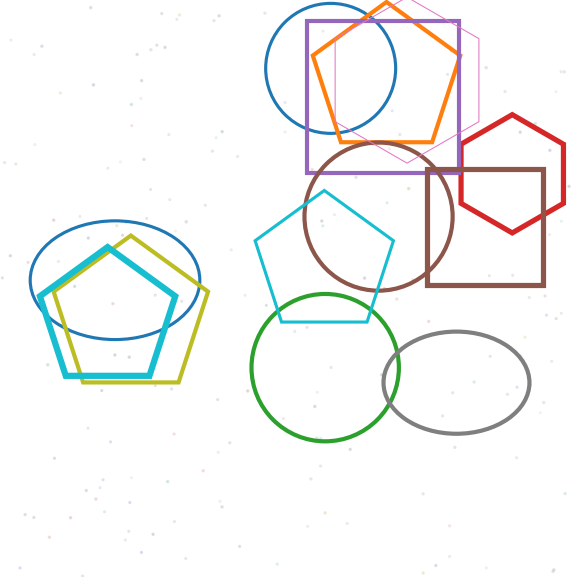[{"shape": "circle", "thickness": 1.5, "radius": 0.56, "center": [0.573, 0.881]}, {"shape": "oval", "thickness": 1.5, "radius": 0.73, "center": [0.199, 0.514]}, {"shape": "pentagon", "thickness": 2, "radius": 0.67, "center": [0.669, 0.861]}, {"shape": "circle", "thickness": 2, "radius": 0.64, "center": [0.563, 0.363]}, {"shape": "hexagon", "thickness": 2.5, "radius": 0.51, "center": [0.887, 0.698]}, {"shape": "square", "thickness": 2, "radius": 0.66, "center": [0.663, 0.832]}, {"shape": "square", "thickness": 2.5, "radius": 0.51, "center": [0.84, 0.606]}, {"shape": "circle", "thickness": 2, "radius": 0.64, "center": [0.656, 0.624]}, {"shape": "hexagon", "thickness": 0.5, "radius": 0.72, "center": [0.705, 0.86]}, {"shape": "oval", "thickness": 2, "radius": 0.63, "center": [0.79, 0.336]}, {"shape": "pentagon", "thickness": 2, "radius": 0.7, "center": [0.227, 0.451]}, {"shape": "pentagon", "thickness": 3, "radius": 0.62, "center": [0.186, 0.448]}, {"shape": "pentagon", "thickness": 1.5, "radius": 0.63, "center": [0.562, 0.543]}]